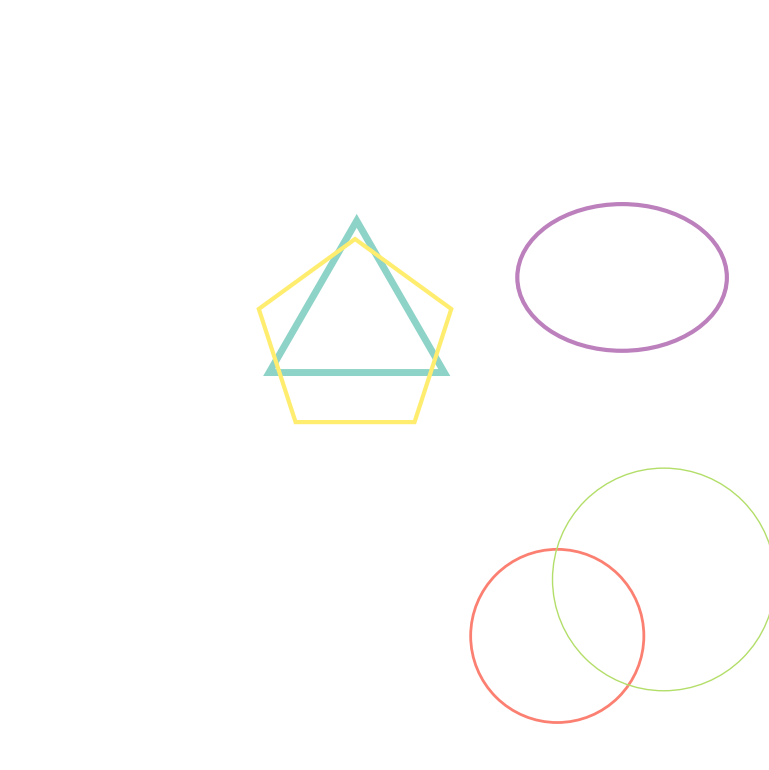[{"shape": "triangle", "thickness": 2.5, "radius": 0.66, "center": [0.463, 0.582]}, {"shape": "circle", "thickness": 1, "radius": 0.56, "center": [0.724, 0.174]}, {"shape": "circle", "thickness": 0.5, "radius": 0.72, "center": [0.862, 0.247]}, {"shape": "oval", "thickness": 1.5, "radius": 0.68, "center": [0.808, 0.64]}, {"shape": "pentagon", "thickness": 1.5, "radius": 0.66, "center": [0.461, 0.558]}]